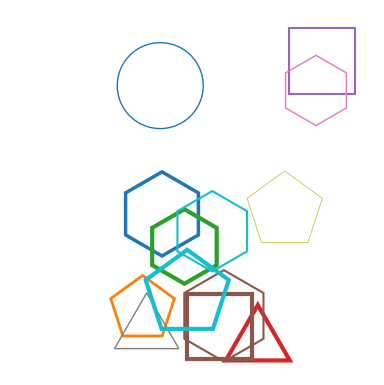[{"shape": "hexagon", "thickness": 2.5, "radius": 0.55, "center": [0.421, 0.444]}, {"shape": "circle", "thickness": 1, "radius": 0.56, "center": [0.416, 0.778]}, {"shape": "pentagon", "thickness": 2, "radius": 0.43, "center": [0.37, 0.198]}, {"shape": "hexagon", "thickness": 3, "radius": 0.48, "center": [0.479, 0.36]}, {"shape": "triangle", "thickness": 3, "radius": 0.48, "center": [0.67, 0.112]}, {"shape": "square", "thickness": 1.5, "radius": 0.43, "center": [0.837, 0.842]}, {"shape": "hexagon", "thickness": 1.5, "radius": 0.59, "center": [0.582, 0.18]}, {"shape": "square", "thickness": 3, "radius": 0.42, "center": [0.571, 0.152]}, {"shape": "hexagon", "thickness": 1, "radius": 0.46, "center": [0.821, 0.765]}, {"shape": "triangle", "thickness": 1, "radius": 0.48, "center": [0.381, 0.143]}, {"shape": "pentagon", "thickness": 0.5, "radius": 0.51, "center": [0.74, 0.453]}, {"shape": "hexagon", "thickness": 1.5, "radius": 0.52, "center": [0.551, 0.399]}, {"shape": "pentagon", "thickness": 3, "radius": 0.57, "center": [0.486, 0.238]}]